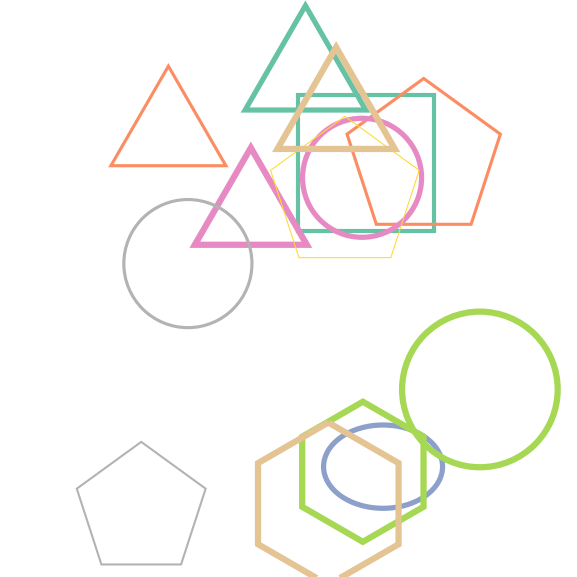[{"shape": "square", "thickness": 2, "radius": 0.59, "center": [0.634, 0.717]}, {"shape": "triangle", "thickness": 2.5, "radius": 0.6, "center": [0.529, 0.869]}, {"shape": "pentagon", "thickness": 1.5, "radius": 0.7, "center": [0.734, 0.724]}, {"shape": "triangle", "thickness": 1.5, "radius": 0.57, "center": [0.292, 0.77]}, {"shape": "oval", "thickness": 2.5, "radius": 0.52, "center": [0.663, 0.191]}, {"shape": "triangle", "thickness": 3, "radius": 0.56, "center": [0.434, 0.631]}, {"shape": "circle", "thickness": 2.5, "radius": 0.52, "center": [0.627, 0.691]}, {"shape": "hexagon", "thickness": 3, "radius": 0.61, "center": [0.628, 0.182]}, {"shape": "circle", "thickness": 3, "radius": 0.67, "center": [0.831, 0.325]}, {"shape": "pentagon", "thickness": 0.5, "radius": 0.68, "center": [0.597, 0.662]}, {"shape": "triangle", "thickness": 3, "radius": 0.59, "center": [0.582, 0.8]}, {"shape": "hexagon", "thickness": 3, "radius": 0.7, "center": [0.568, 0.127]}, {"shape": "pentagon", "thickness": 1, "radius": 0.59, "center": [0.245, 0.117]}, {"shape": "circle", "thickness": 1.5, "radius": 0.55, "center": [0.325, 0.543]}]